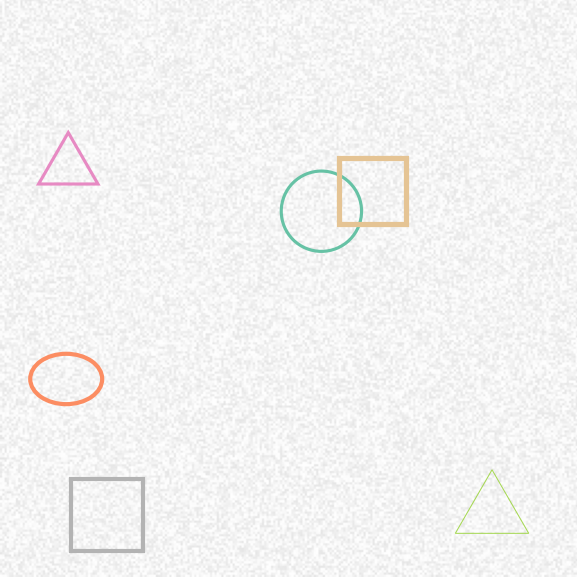[{"shape": "circle", "thickness": 1.5, "radius": 0.35, "center": [0.557, 0.633]}, {"shape": "oval", "thickness": 2, "radius": 0.31, "center": [0.115, 0.343]}, {"shape": "triangle", "thickness": 1.5, "radius": 0.3, "center": [0.118, 0.71]}, {"shape": "triangle", "thickness": 0.5, "radius": 0.37, "center": [0.852, 0.112]}, {"shape": "square", "thickness": 2.5, "radius": 0.29, "center": [0.645, 0.669]}, {"shape": "square", "thickness": 2, "radius": 0.31, "center": [0.185, 0.107]}]